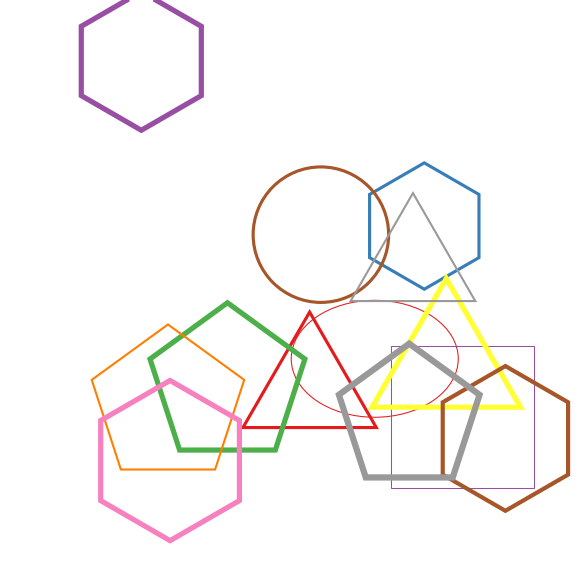[{"shape": "triangle", "thickness": 1.5, "radius": 0.67, "center": [0.536, 0.325]}, {"shape": "oval", "thickness": 0.5, "radius": 0.72, "center": [0.649, 0.378]}, {"shape": "hexagon", "thickness": 1.5, "radius": 0.55, "center": [0.735, 0.608]}, {"shape": "pentagon", "thickness": 2.5, "radius": 0.7, "center": [0.394, 0.334]}, {"shape": "square", "thickness": 0.5, "radius": 0.62, "center": [0.8, 0.277]}, {"shape": "hexagon", "thickness": 2.5, "radius": 0.6, "center": [0.245, 0.894]}, {"shape": "pentagon", "thickness": 1, "radius": 0.69, "center": [0.291, 0.298]}, {"shape": "triangle", "thickness": 2.5, "radius": 0.74, "center": [0.773, 0.368]}, {"shape": "circle", "thickness": 1.5, "radius": 0.59, "center": [0.556, 0.593]}, {"shape": "hexagon", "thickness": 2, "radius": 0.63, "center": [0.875, 0.24]}, {"shape": "hexagon", "thickness": 2.5, "radius": 0.69, "center": [0.294, 0.202]}, {"shape": "triangle", "thickness": 1, "radius": 0.62, "center": [0.715, 0.54]}, {"shape": "pentagon", "thickness": 3, "radius": 0.64, "center": [0.709, 0.276]}]